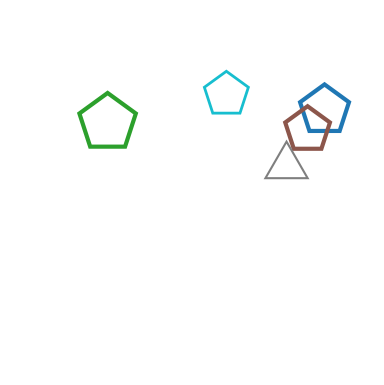[{"shape": "pentagon", "thickness": 3, "radius": 0.33, "center": [0.843, 0.714]}, {"shape": "pentagon", "thickness": 3, "radius": 0.39, "center": [0.28, 0.681]}, {"shape": "pentagon", "thickness": 3, "radius": 0.31, "center": [0.799, 0.663]}, {"shape": "triangle", "thickness": 1.5, "radius": 0.32, "center": [0.744, 0.569]}, {"shape": "pentagon", "thickness": 2, "radius": 0.3, "center": [0.588, 0.755]}]